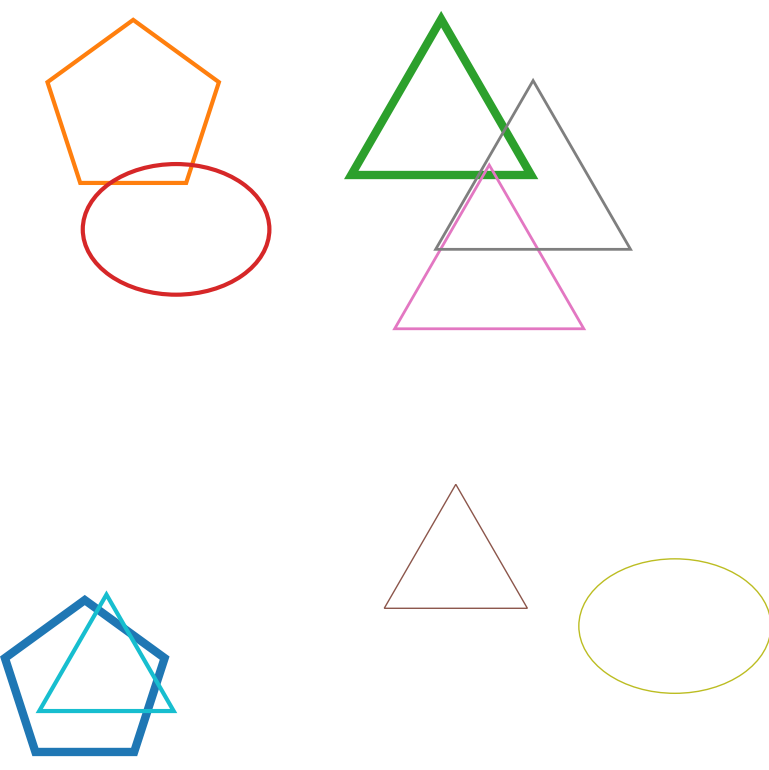[{"shape": "pentagon", "thickness": 3, "radius": 0.55, "center": [0.11, 0.112]}, {"shape": "pentagon", "thickness": 1.5, "radius": 0.59, "center": [0.173, 0.857]}, {"shape": "triangle", "thickness": 3, "radius": 0.67, "center": [0.573, 0.84]}, {"shape": "oval", "thickness": 1.5, "radius": 0.61, "center": [0.229, 0.702]}, {"shape": "triangle", "thickness": 0.5, "radius": 0.54, "center": [0.592, 0.264]}, {"shape": "triangle", "thickness": 1, "radius": 0.71, "center": [0.635, 0.644]}, {"shape": "triangle", "thickness": 1, "radius": 0.73, "center": [0.692, 0.749]}, {"shape": "oval", "thickness": 0.5, "radius": 0.62, "center": [0.876, 0.187]}, {"shape": "triangle", "thickness": 1.5, "radius": 0.5, "center": [0.138, 0.127]}]